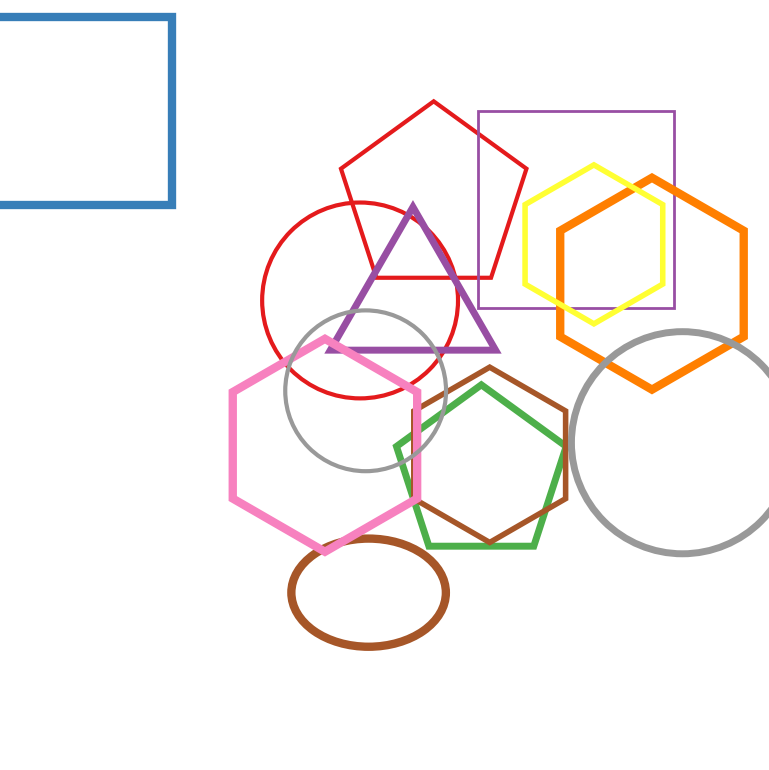[{"shape": "pentagon", "thickness": 1.5, "radius": 0.63, "center": [0.563, 0.742]}, {"shape": "circle", "thickness": 1.5, "radius": 0.64, "center": [0.468, 0.61]}, {"shape": "square", "thickness": 3, "radius": 0.61, "center": [0.101, 0.855]}, {"shape": "pentagon", "thickness": 2.5, "radius": 0.58, "center": [0.625, 0.384]}, {"shape": "square", "thickness": 1, "radius": 0.64, "center": [0.748, 0.728]}, {"shape": "triangle", "thickness": 2.5, "radius": 0.62, "center": [0.536, 0.607]}, {"shape": "hexagon", "thickness": 3, "radius": 0.69, "center": [0.847, 0.632]}, {"shape": "hexagon", "thickness": 2, "radius": 0.52, "center": [0.771, 0.683]}, {"shape": "hexagon", "thickness": 2, "radius": 0.57, "center": [0.636, 0.409]}, {"shape": "oval", "thickness": 3, "radius": 0.5, "center": [0.479, 0.23]}, {"shape": "hexagon", "thickness": 3, "radius": 0.69, "center": [0.422, 0.422]}, {"shape": "circle", "thickness": 1.5, "radius": 0.52, "center": [0.475, 0.492]}, {"shape": "circle", "thickness": 2.5, "radius": 0.72, "center": [0.886, 0.425]}]